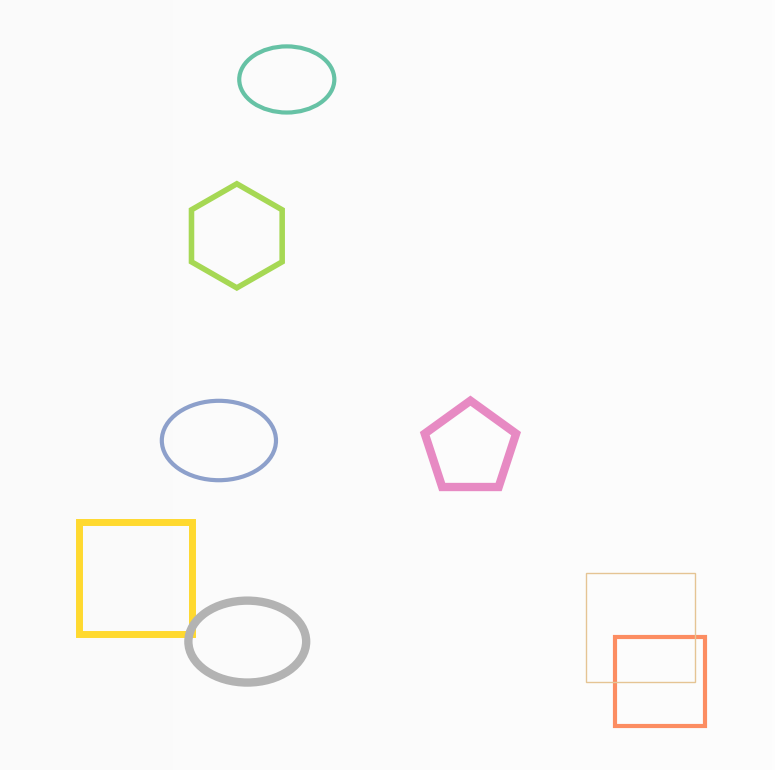[{"shape": "oval", "thickness": 1.5, "radius": 0.31, "center": [0.37, 0.897]}, {"shape": "square", "thickness": 1.5, "radius": 0.29, "center": [0.852, 0.115]}, {"shape": "oval", "thickness": 1.5, "radius": 0.37, "center": [0.282, 0.428]}, {"shape": "pentagon", "thickness": 3, "radius": 0.31, "center": [0.607, 0.418]}, {"shape": "hexagon", "thickness": 2, "radius": 0.34, "center": [0.306, 0.694]}, {"shape": "square", "thickness": 2.5, "radius": 0.36, "center": [0.175, 0.249]}, {"shape": "square", "thickness": 0.5, "radius": 0.35, "center": [0.827, 0.186]}, {"shape": "oval", "thickness": 3, "radius": 0.38, "center": [0.319, 0.167]}]